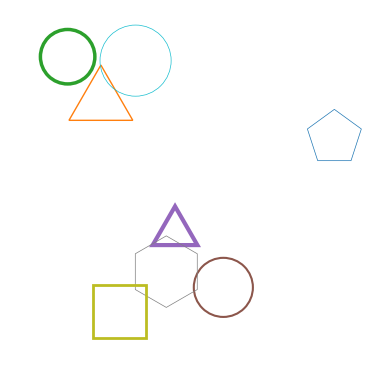[{"shape": "pentagon", "thickness": 0.5, "radius": 0.37, "center": [0.868, 0.642]}, {"shape": "triangle", "thickness": 1, "radius": 0.48, "center": [0.262, 0.735]}, {"shape": "circle", "thickness": 2.5, "radius": 0.35, "center": [0.176, 0.853]}, {"shape": "triangle", "thickness": 3, "radius": 0.34, "center": [0.455, 0.397]}, {"shape": "circle", "thickness": 1.5, "radius": 0.38, "center": [0.58, 0.254]}, {"shape": "hexagon", "thickness": 0.5, "radius": 0.46, "center": [0.432, 0.294]}, {"shape": "square", "thickness": 2, "radius": 0.34, "center": [0.311, 0.192]}, {"shape": "circle", "thickness": 0.5, "radius": 0.46, "center": [0.352, 0.843]}]